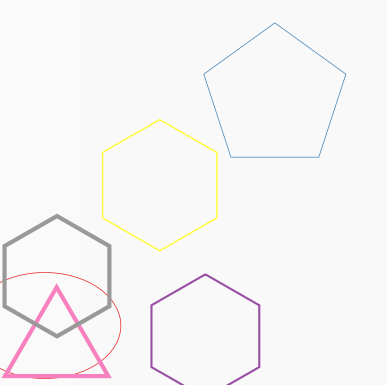[{"shape": "oval", "thickness": 0.5, "radius": 0.98, "center": [0.115, 0.155]}, {"shape": "pentagon", "thickness": 0.5, "radius": 0.96, "center": [0.709, 0.748]}, {"shape": "hexagon", "thickness": 1.5, "radius": 0.8, "center": [0.53, 0.127]}, {"shape": "hexagon", "thickness": 1, "radius": 0.85, "center": [0.412, 0.519]}, {"shape": "triangle", "thickness": 3, "radius": 0.77, "center": [0.146, 0.1]}, {"shape": "hexagon", "thickness": 3, "radius": 0.78, "center": [0.147, 0.283]}]